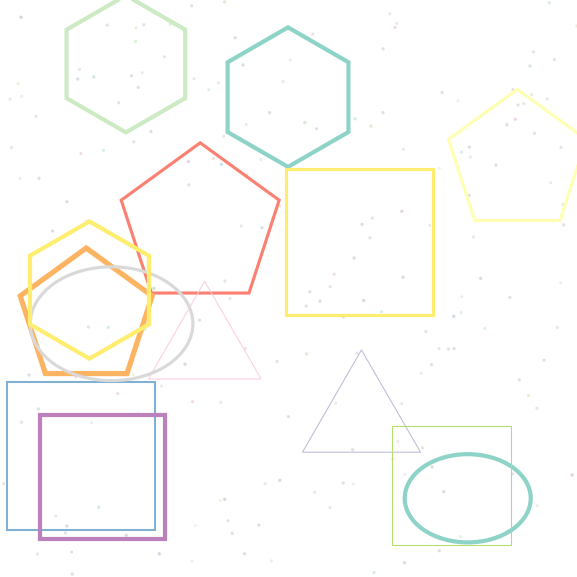[{"shape": "oval", "thickness": 2, "radius": 0.55, "center": [0.81, 0.136]}, {"shape": "hexagon", "thickness": 2, "radius": 0.6, "center": [0.499, 0.831]}, {"shape": "pentagon", "thickness": 1.5, "radius": 0.63, "center": [0.896, 0.719]}, {"shape": "triangle", "thickness": 0.5, "radius": 0.59, "center": [0.626, 0.275]}, {"shape": "pentagon", "thickness": 1.5, "radius": 0.72, "center": [0.347, 0.608]}, {"shape": "square", "thickness": 1, "radius": 0.64, "center": [0.14, 0.209]}, {"shape": "pentagon", "thickness": 2.5, "radius": 0.6, "center": [0.149, 0.449]}, {"shape": "square", "thickness": 0.5, "radius": 0.51, "center": [0.782, 0.158]}, {"shape": "triangle", "thickness": 0.5, "radius": 0.56, "center": [0.354, 0.399]}, {"shape": "oval", "thickness": 1.5, "radius": 0.7, "center": [0.193, 0.439]}, {"shape": "square", "thickness": 2, "radius": 0.54, "center": [0.177, 0.173]}, {"shape": "hexagon", "thickness": 2, "radius": 0.59, "center": [0.218, 0.888]}, {"shape": "hexagon", "thickness": 2, "radius": 0.59, "center": [0.155, 0.497]}, {"shape": "square", "thickness": 1.5, "radius": 0.63, "center": [0.623, 0.58]}]